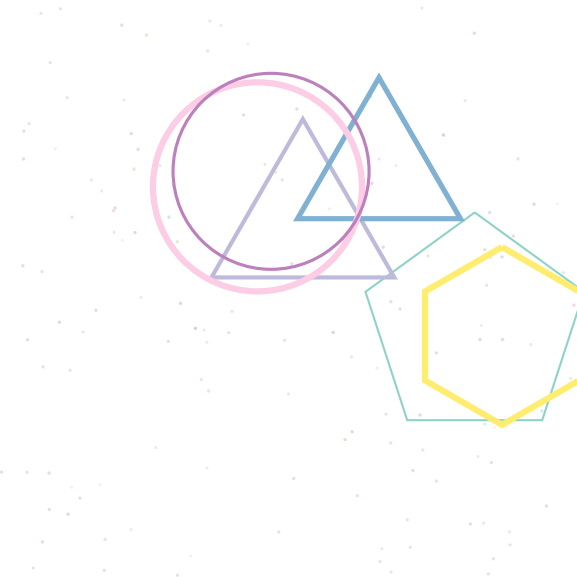[{"shape": "pentagon", "thickness": 1, "radius": 0.99, "center": [0.822, 0.432]}, {"shape": "triangle", "thickness": 2, "radius": 0.91, "center": [0.524, 0.61]}, {"shape": "triangle", "thickness": 2.5, "radius": 0.81, "center": [0.656, 0.702]}, {"shape": "circle", "thickness": 3, "radius": 0.91, "center": [0.446, 0.676]}, {"shape": "circle", "thickness": 1.5, "radius": 0.85, "center": [0.469, 0.702]}, {"shape": "hexagon", "thickness": 3, "radius": 0.77, "center": [0.869, 0.417]}]